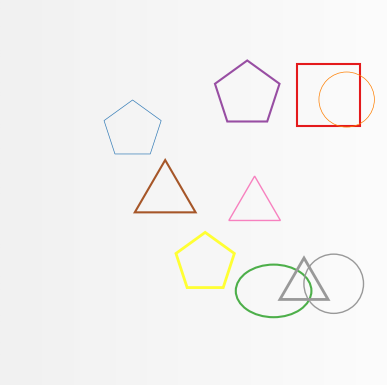[{"shape": "square", "thickness": 1.5, "radius": 0.4, "center": [0.847, 0.753]}, {"shape": "pentagon", "thickness": 0.5, "radius": 0.39, "center": [0.342, 0.663]}, {"shape": "oval", "thickness": 1.5, "radius": 0.49, "center": [0.706, 0.244]}, {"shape": "pentagon", "thickness": 1.5, "radius": 0.44, "center": [0.638, 0.755]}, {"shape": "circle", "thickness": 0.5, "radius": 0.36, "center": [0.895, 0.741]}, {"shape": "pentagon", "thickness": 2, "radius": 0.4, "center": [0.529, 0.317]}, {"shape": "triangle", "thickness": 1.5, "radius": 0.45, "center": [0.426, 0.494]}, {"shape": "triangle", "thickness": 1, "radius": 0.38, "center": [0.657, 0.466]}, {"shape": "triangle", "thickness": 2, "radius": 0.36, "center": [0.785, 0.258]}, {"shape": "circle", "thickness": 1, "radius": 0.38, "center": [0.861, 0.263]}]